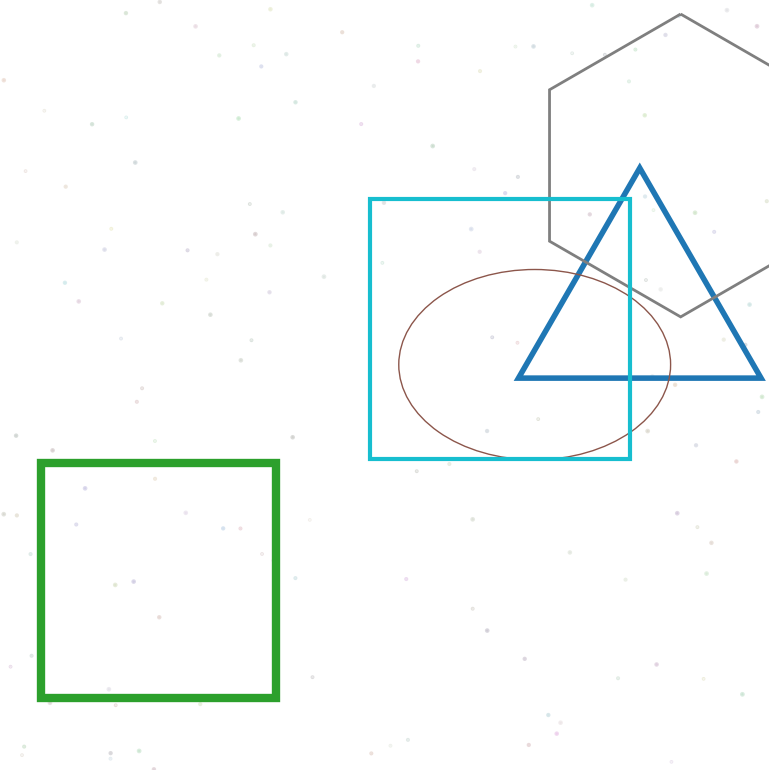[{"shape": "triangle", "thickness": 2, "radius": 0.91, "center": [0.831, 0.6]}, {"shape": "square", "thickness": 3, "radius": 0.76, "center": [0.205, 0.246]}, {"shape": "oval", "thickness": 0.5, "radius": 0.88, "center": [0.694, 0.526]}, {"shape": "hexagon", "thickness": 1, "radius": 0.98, "center": [0.884, 0.785]}, {"shape": "square", "thickness": 1.5, "radius": 0.84, "center": [0.649, 0.573]}]